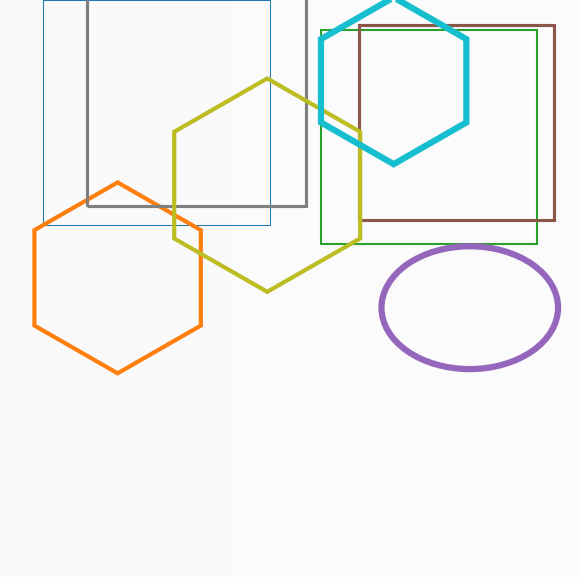[{"shape": "square", "thickness": 0.5, "radius": 0.98, "center": [0.269, 0.804]}, {"shape": "hexagon", "thickness": 2, "radius": 0.83, "center": [0.202, 0.518]}, {"shape": "square", "thickness": 1, "radius": 0.93, "center": [0.739, 0.762]}, {"shape": "oval", "thickness": 3, "radius": 0.76, "center": [0.808, 0.466]}, {"shape": "square", "thickness": 1.5, "radius": 0.84, "center": [0.785, 0.787]}, {"shape": "square", "thickness": 1.5, "radius": 0.94, "center": [0.338, 0.831]}, {"shape": "hexagon", "thickness": 2, "radius": 0.92, "center": [0.46, 0.679]}, {"shape": "hexagon", "thickness": 3, "radius": 0.72, "center": [0.677, 0.859]}]